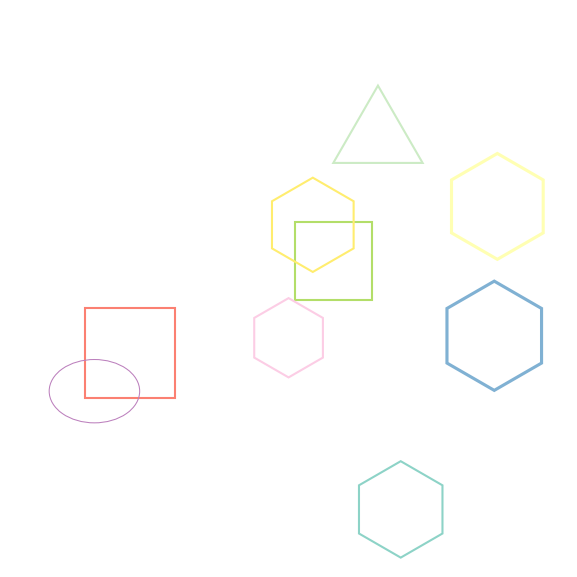[{"shape": "hexagon", "thickness": 1, "radius": 0.42, "center": [0.694, 0.117]}, {"shape": "hexagon", "thickness": 1.5, "radius": 0.46, "center": [0.861, 0.642]}, {"shape": "square", "thickness": 1, "radius": 0.39, "center": [0.225, 0.388]}, {"shape": "hexagon", "thickness": 1.5, "radius": 0.47, "center": [0.856, 0.418]}, {"shape": "square", "thickness": 1, "radius": 0.33, "center": [0.578, 0.547]}, {"shape": "hexagon", "thickness": 1, "radius": 0.34, "center": [0.5, 0.414]}, {"shape": "oval", "thickness": 0.5, "radius": 0.39, "center": [0.164, 0.322]}, {"shape": "triangle", "thickness": 1, "radius": 0.45, "center": [0.654, 0.762]}, {"shape": "hexagon", "thickness": 1, "radius": 0.41, "center": [0.542, 0.61]}]